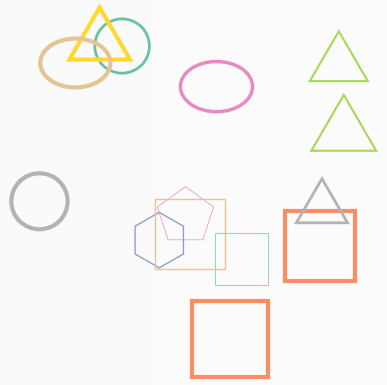[{"shape": "square", "thickness": 0.5, "radius": 0.34, "center": [0.623, 0.327]}, {"shape": "circle", "thickness": 2, "radius": 0.35, "center": [0.315, 0.88]}, {"shape": "square", "thickness": 3, "radius": 0.49, "center": [0.593, 0.119]}, {"shape": "square", "thickness": 3, "radius": 0.45, "center": [0.826, 0.361]}, {"shape": "hexagon", "thickness": 1, "radius": 0.36, "center": [0.411, 0.376]}, {"shape": "oval", "thickness": 2.5, "radius": 0.47, "center": [0.559, 0.775]}, {"shape": "pentagon", "thickness": 0.5, "radius": 0.38, "center": [0.479, 0.439]}, {"shape": "triangle", "thickness": 1.5, "radius": 0.48, "center": [0.887, 0.657]}, {"shape": "triangle", "thickness": 1.5, "radius": 0.43, "center": [0.874, 0.832]}, {"shape": "triangle", "thickness": 3, "radius": 0.45, "center": [0.257, 0.89]}, {"shape": "square", "thickness": 1, "radius": 0.46, "center": [0.49, 0.393]}, {"shape": "oval", "thickness": 3, "radius": 0.45, "center": [0.194, 0.836]}, {"shape": "circle", "thickness": 3, "radius": 0.36, "center": [0.102, 0.477]}, {"shape": "triangle", "thickness": 2, "radius": 0.38, "center": [0.831, 0.459]}]